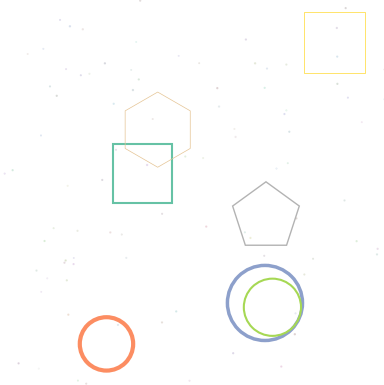[{"shape": "square", "thickness": 1.5, "radius": 0.38, "center": [0.369, 0.55]}, {"shape": "circle", "thickness": 3, "radius": 0.35, "center": [0.277, 0.107]}, {"shape": "circle", "thickness": 2.5, "radius": 0.49, "center": [0.688, 0.213]}, {"shape": "circle", "thickness": 1.5, "radius": 0.37, "center": [0.708, 0.202]}, {"shape": "square", "thickness": 0.5, "radius": 0.39, "center": [0.87, 0.889]}, {"shape": "hexagon", "thickness": 0.5, "radius": 0.49, "center": [0.41, 0.663]}, {"shape": "pentagon", "thickness": 1, "radius": 0.46, "center": [0.691, 0.437]}]